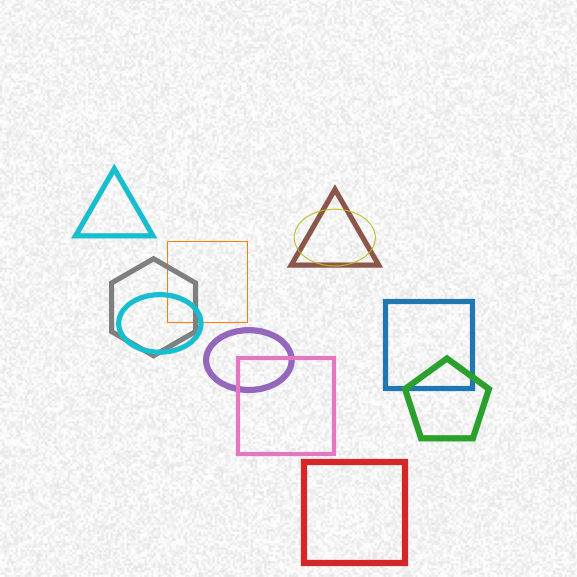[{"shape": "square", "thickness": 2.5, "radius": 0.38, "center": [0.742, 0.403]}, {"shape": "square", "thickness": 0.5, "radius": 0.35, "center": [0.359, 0.512]}, {"shape": "pentagon", "thickness": 3, "radius": 0.38, "center": [0.774, 0.302]}, {"shape": "square", "thickness": 3, "radius": 0.44, "center": [0.614, 0.112]}, {"shape": "oval", "thickness": 3, "radius": 0.37, "center": [0.431, 0.376]}, {"shape": "triangle", "thickness": 2.5, "radius": 0.44, "center": [0.58, 0.584]}, {"shape": "square", "thickness": 2, "radius": 0.42, "center": [0.495, 0.296]}, {"shape": "hexagon", "thickness": 2.5, "radius": 0.42, "center": [0.266, 0.467]}, {"shape": "oval", "thickness": 0.5, "radius": 0.35, "center": [0.58, 0.588]}, {"shape": "oval", "thickness": 2.5, "radius": 0.36, "center": [0.277, 0.439]}, {"shape": "triangle", "thickness": 2.5, "radius": 0.39, "center": [0.198, 0.629]}]